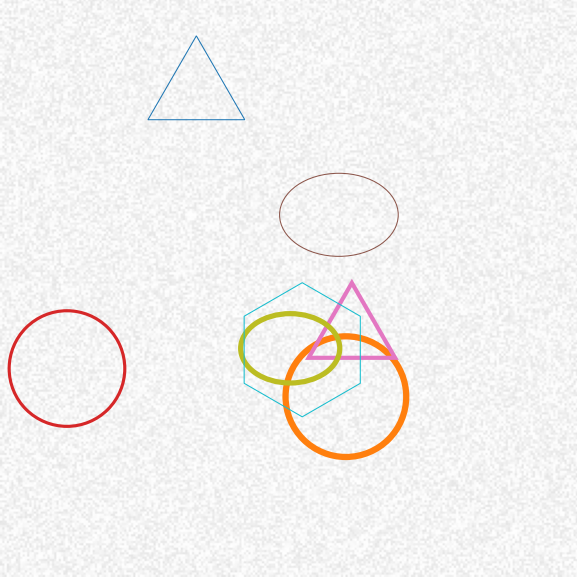[{"shape": "triangle", "thickness": 0.5, "radius": 0.48, "center": [0.34, 0.84]}, {"shape": "circle", "thickness": 3, "radius": 0.52, "center": [0.599, 0.312]}, {"shape": "circle", "thickness": 1.5, "radius": 0.5, "center": [0.116, 0.361]}, {"shape": "oval", "thickness": 0.5, "radius": 0.51, "center": [0.587, 0.627]}, {"shape": "triangle", "thickness": 2, "radius": 0.43, "center": [0.609, 0.423]}, {"shape": "oval", "thickness": 2.5, "radius": 0.43, "center": [0.503, 0.396]}, {"shape": "hexagon", "thickness": 0.5, "radius": 0.58, "center": [0.523, 0.393]}]